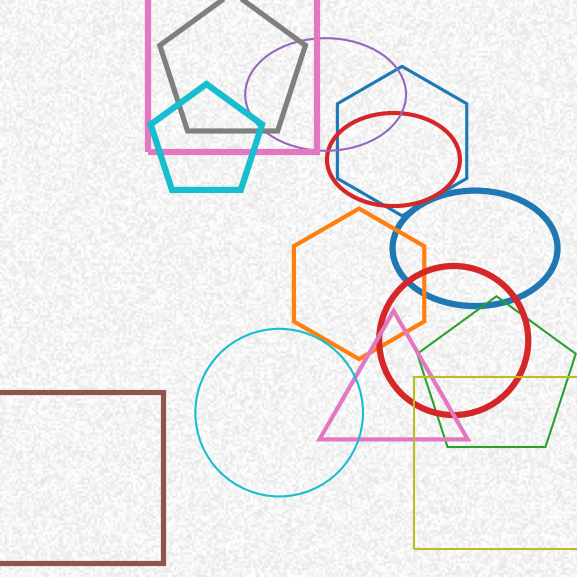[{"shape": "hexagon", "thickness": 1.5, "radius": 0.65, "center": [0.696, 0.755]}, {"shape": "oval", "thickness": 3, "radius": 0.71, "center": [0.823, 0.569]}, {"shape": "hexagon", "thickness": 2, "radius": 0.65, "center": [0.622, 0.508]}, {"shape": "pentagon", "thickness": 1, "radius": 0.72, "center": [0.86, 0.342]}, {"shape": "circle", "thickness": 3, "radius": 0.65, "center": [0.786, 0.41]}, {"shape": "oval", "thickness": 2, "radius": 0.58, "center": [0.681, 0.723]}, {"shape": "oval", "thickness": 1, "radius": 0.7, "center": [0.564, 0.836]}, {"shape": "square", "thickness": 2.5, "radius": 0.74, "center": [0.134, 0.172]}, {"shape": "square", "thickness": 3, "radius": 0.73, "center": [0.402, 0.881]}, {"shape": "triangle", "thickness": 2, "radius": 0.74, "center": [0.682, 0.312]}, {"shape": "pentagon", "thickness": 2.5, "radius": 0.66, "center": [0.403, 0.88]}, {"shape": "square", "thickness": 1, "radius": 0.74, "center": [0.867, 0.197]}, {"shape": "circle", "thickness": 1, "radius": 0.73, "center": [0.483, 0.285]}, {"shape": "pentagon", "thickness": 3, "radius": 0.51, "center": [0.357, 0.752]}]